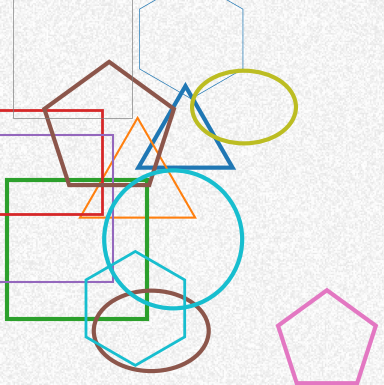[{"shape": "hexagon", "thickness": 0.5, "radius": 0.78, "center": [0.497, 0.899]}, {"shape": "triangle", "thickness": 3, "radius": 0.71, "center": [0.482, 0.635]}, {"shape": "triangle", "thickness": 1.5, "radius": 0.86, "center": [0.357, 0.521]}, {"shape": "square", "thickness": 3, "radius": 0.9, "center": [0.2, 0.353]}, {"shape": "square", "thickness": 2, "radius": 0.68, "center": [0.129, 0.58]}, {"shape": "square", "thickness": 1.5, "radius": 0.96, "center": [0.102, 0.459]}, {"shape": "oval", "thickness": 3, "radius": 0.75, "center": [0.393, 0.141]}, {"shape": "pentagon", "thickness": 3, "radius": 0.88, "center": [0.284, 0.662]}, {"shape": "pentagon", "thickness": 3, "radius": 0.67, "center": [0.849, 0.113]}, {"shape": "square", "thickness": 0.5, "radius": 0.77, "center": [0.189, 0.848]}, {"shape": "oval", "thickness": 3, "radius": 0.67, "center": [0.634, 0.722]}, {"shape": "circle", "thickness": 3, "radius": 0.9, "center": [0.45, 0.378]}, {"shape": "hexagon", "thickness": 2, "radius": 0.74, "center": [0.352, 0.199]}]